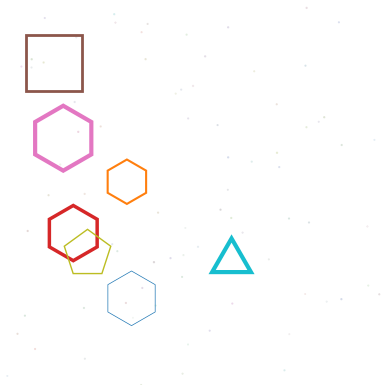[{"shape": "hexagon", "thickness": 0.5, "radius": 0.35, "center": [0.342, 0.225]}, {"shape": "hexagon", "thickness": 1.5, "radius": 0.29, "center": [0.33, 0.528]}, {"shape": "hexagon", "thickness": 2.5, "radius": 0.36, "center": [0.19, 0.395]}, {"shape": "square", "thickness": 2, "radius": 0.36, "center": [0.139, 0.836]}, {"shape": "hexagon", "thickness": 3, "radius": 0.42, "center": [0.164, 0.641]}, {"shape": "pentagon", "thickness": 1, "radius": 0.32, "center": [0.227, 0.341]}, {"shape": "triangle", "thickness": 3, "radius": 0.29, "center": [0.601, 0.322]}]